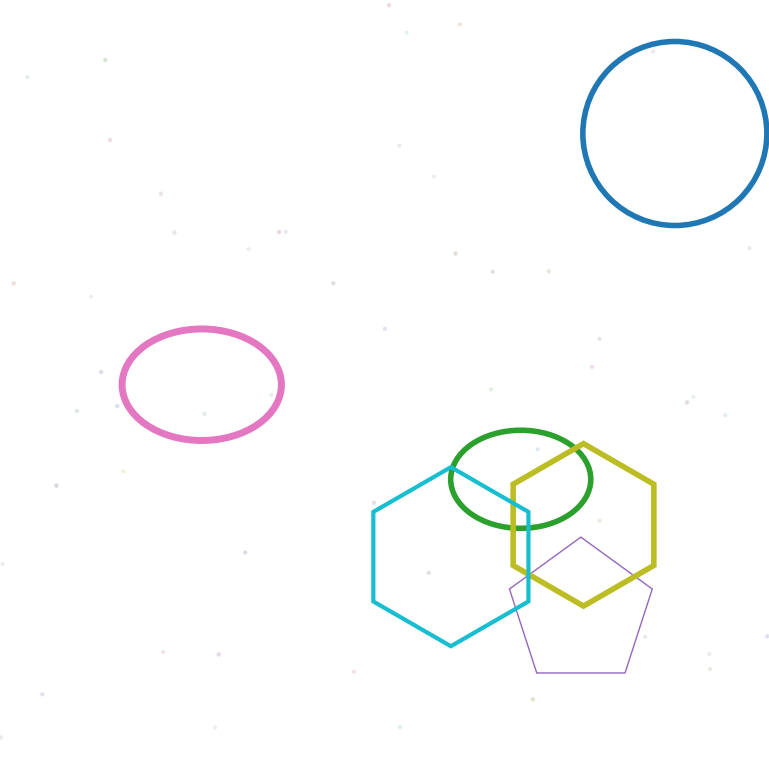[{"shape": "circle", "thickness": 2, "radius": 0.6, "center": [0.876, 0.827]}, {"shape": "oval", "thickness": 2, "radius": 0.45, "center": [0.676, 0.378]}, {"shape": "pentagon", "thickness": 0.5, "radius": 0.49, "center": [0.754, 0.205]}, {"shape": "oval", "thickness": 2.5, "radius": 0.52, "center": [0.262, 0.5]}, {"shape": "hexagon", "thickness": 2, "radius": 0.53, "center": [0.758, 0.318]}, {"shape": "hexagon", "thickness": 1.5, "radius": 0.58, "center": [0.586, 0.277]}]